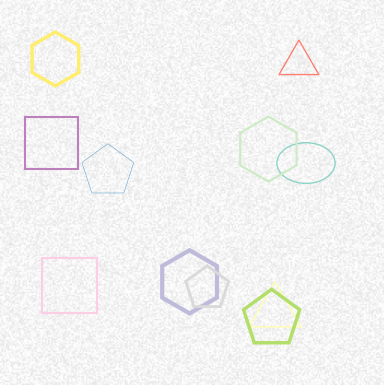[{"shape": "oval", "thickness": 1, "radius": 0.38, "center": [0.795, 0.576]}, {"shape": "triangle", "thickness": 1, "radius": 0.39, "center": [0.714, 0.19]}, {"shape": "hexagon", "thickness": 3, "radius": 0.41, "center": [0.492, 0.268]}, {"shape": "triangle", "thickness": 1, "radius": 0.3, "center": [0.776, 0.836]}, {"shape": "pentagon", "thickness": 0.5, "radius": 0.35, "center": [0.28, 0.556]}, {"shape": "pentagon", "thickness": 2.5, "radius": 0.38, "center": [0.706, 0.172]}, {"shape": "square", "thickness": 1.5, "radius": 0.36, "center": [0.181, 0.258]}, {"shape": "pentagon", "thickness": 2, "radius": 0.29, "center": [0.538, 0.251]}, {"shape": "square", "thickness": 1.5, "radius": 0.34, "center": [0.134, 0.629]}, {"shape": "hexagon", "thickness": 1.5, "radius": 0.42, "center": [0.697, 0.613]}, {"shape": "hexagon", "thickness": 2.5, "radius": 0.35, "center": [0.144, 0.847]}]